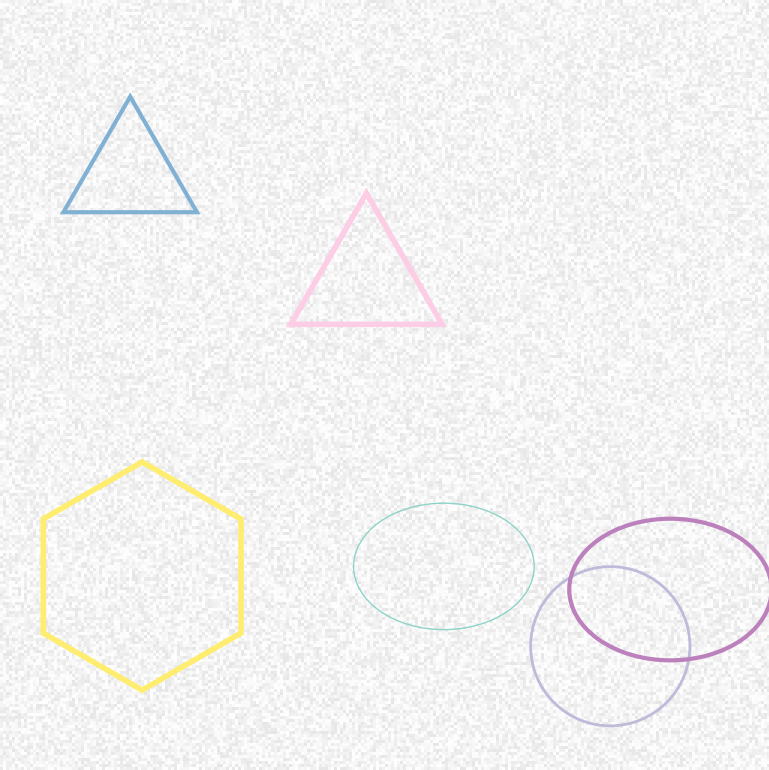[{"shape": "oval", "thickness": 0.5, "radius": 0.59, "center": [0.576, 0.264]}, {"shape": "circle", "thickness": 1, "radius": 0.52, "center": [0.793, 0.161]}, {"shape": "triangle", "thickness": 1.5, "radius": 0.5, "center": [0.169, 0.774]}, {"shape": "triangle", "thickness": 2, "radius": 0.57, "center": [0.476, 0.636]}, {"shape": "oval", "thickness": 1.5, "radius": 0.66, "center": [0.871, 0.234]}, {"shape": "hexagon", "thickness": 2, "radius": 0.74, "center": [0.185, 0.252]}]